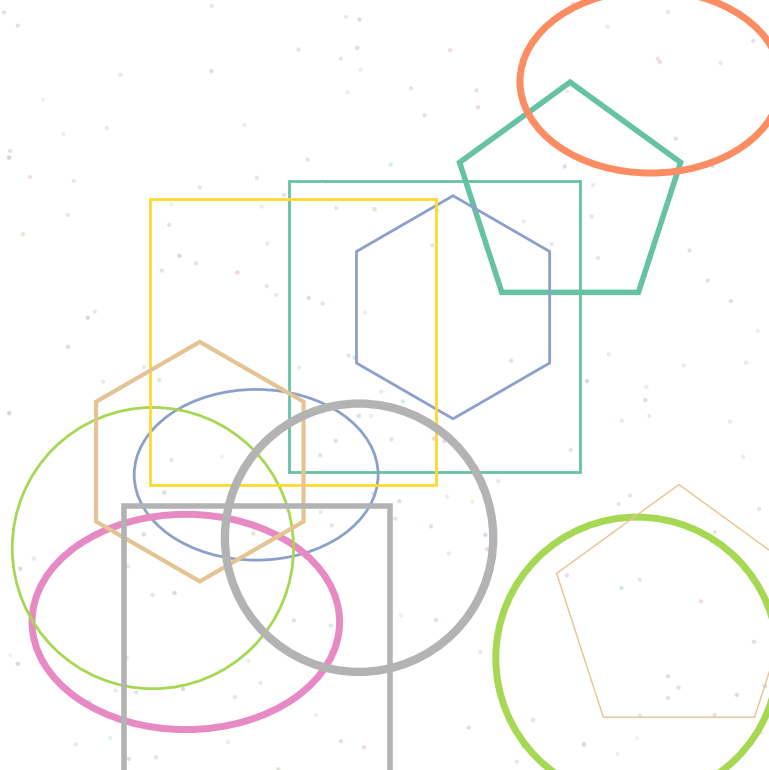[{"shape": "square", "thickness": 1, "radius": 0.94, "center": [0.564, 0.576]}, {"shape": "pentagon", "thickness": 2, "radius": 0.75, "center": [0.74, 0.742]}, {"shape": "oval", "thickness": 2.5, "radius": 0.85, "center": [0.845, 0.894]}, {"shape": "hexagon", "thickness": 1, "radius": 0.72, "center": [0.588, 0.601]}, {"shape": "oval", "thickness": 1, "radius": 0.79, "center": [0.333, 0.383]}, {"shape": "oval", "thickness": 2.5, "radius": 1.0, "center": [0.241, 0.192]}, {"shape": "circle", "thickness": 2.5, "radius": 0.92, "center": [0.827, 0.145]}, {"shape": "circle", "thickness": 1, "radius": 0.91, "center": [0.199, 0.288]}, {"shape": "square", "thickness": 1, "radius": 0.93, "center": [0.38, 0.556]}, {"shape": "hexagon", "thickness": 1.5, "radius": 0.78, "center": [0.26, 0.4]}, {"shape": "pentagon", "thickness": 0.5, "radius": 0.84, "center": [0.882, 0.204]}, {"shape": "circle", "thickness": 3, "radius": 0.87, "center": [0.466, 0.302]}, {"shape": "square", "thickness": 2, "radius": 0.86, "center": [0.334, 0.17]}]